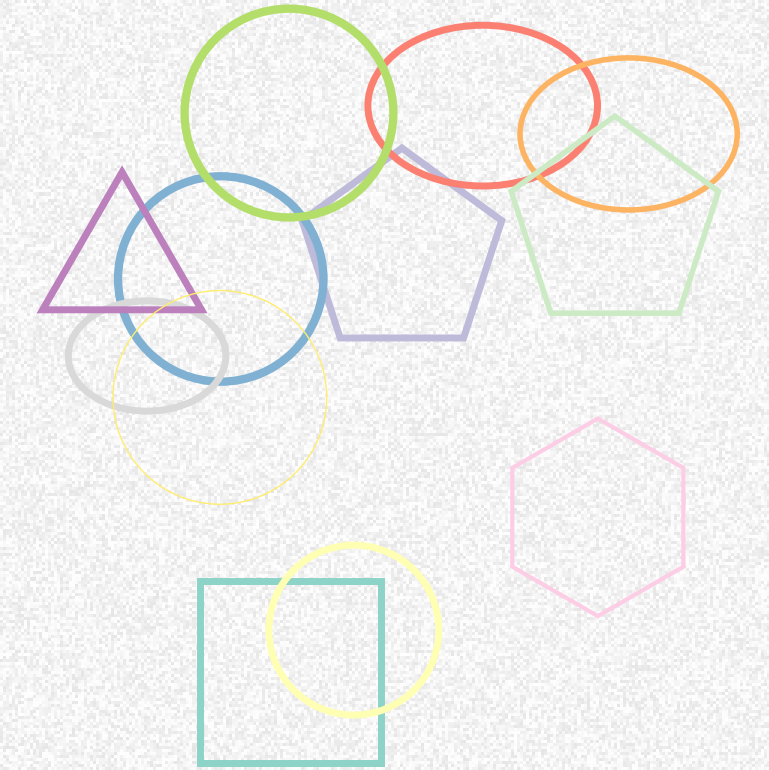[{"shape": "square", "thickness": 2.5, "radius": 0.59, "center": [0.377, 0.127]}, {"shape": "circle", "thickness": 2.5, "radius": 0.55, "center": [0.46, 0.182]}, {"shape": "pentagon", "thickness": 2.5, "radius": 0.68, "center": [0.522, 0.671]}, {"shape": "oval", "thickness": 2.5, "radius": 0.75, "center": [0.627, 0.863]}, {"shape": "circle", "thickness": 3, "radius": 0.67, "center": [0.287, 0.638]}, {"shape": "oval", "thickness": 2, "radius": 0.71, "center": [0.816, 0.826]}, {"shape": "circle", "thickness": 3, "radius": 0.68, "center": [0.375, 0.853]}, {"shape": "hexagon", "thickness": 1.5, "radius": 0.64, "center": [0.776, 0.328]}, {"shape": "oval", "thickness": 2.5, "radius": 0.51, "center": [0.191, 0.538]}, {"shape": "triangle", "thickness": 2.5, "radius": 0.6, "center": [0.159, 0.657]}, {"shape": "pentagon", "thickness": 2, "radius": 0.71, "center": [0.798, 0.708]}, {"shape": "circle", "thickness": 0.5, "radius": 0.69, "center": [0.286, 0.484]}]